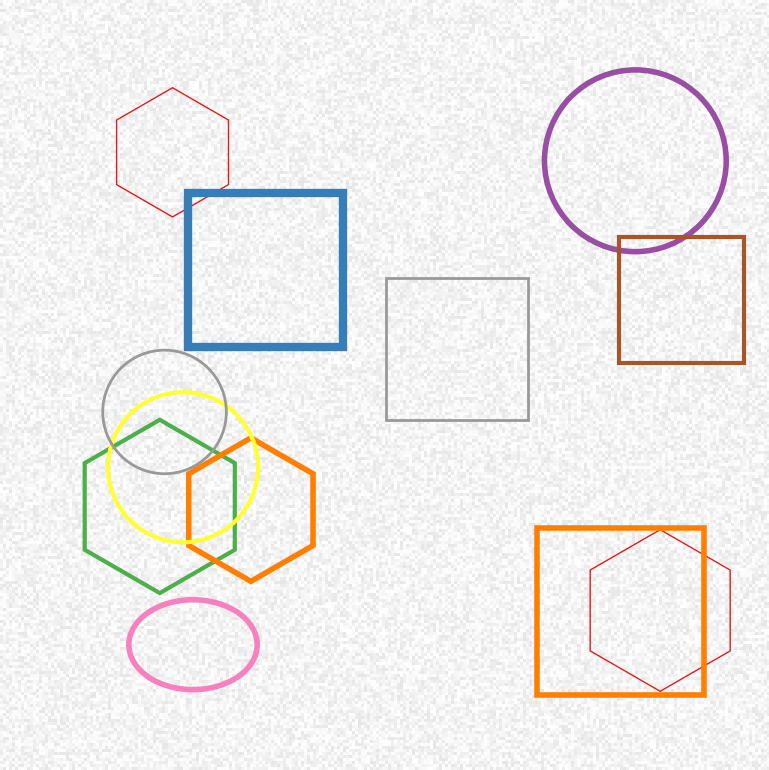[{"shape": "hexagon", "thickness": 0.5, "radius": 0.52, "center": [0.857, 0.207]}, {"shape": "hexagon", "thickness": 0.5, "radius": 0.42, "center": [0.224, 0.802]}, {"shape": "square", "thickness": 3, "radius": 0.5, "center": [0.345, 0.649]}, {"shape": "hexagon", "thickness": 1.5, "radius": 0.56, "center": [0.207, 0.342]}, {"shape": "circle", "thickness": 2, "radius": 0.59, "center": [0.825, 0.791]}, {"shape": "hexagon", "thickness": 2, "radius": 0.47, "center": [0.326, 0.338]}, {"shape": "square", "thickness": 2, "radius": 0.54, "center": [0.805, 0.206]}, {"shape": "circle", "thickness": 1.5, "radius": 0.49, "center": [0.238, 0.393]}, {"shape": "square", "thickness": 1.5, "radius": 0.41, "center": [0.884, 0.61]}, {"shape": "oval", "thickness": 2, "radius": 0.42, "center": [0.251, 0.163]}, {"shape": "square", "thickness": 1, "radius": 0.46, "center": [0.594, 0.547]}, {"shape": "circle", "thickness": 1, "radius": 0.4, "center": [0.214, 0.465]}]